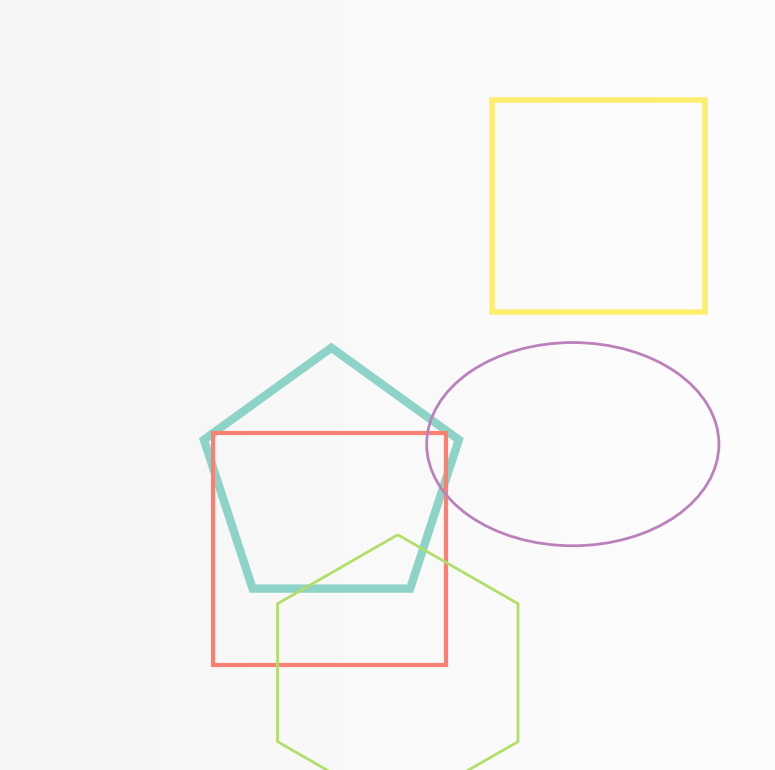[{"shape": "pentagon", "thickness": 3, "radius": 0.86, "center": [0.428, 0.376]}, {"shape": "square", "thickness": 1.5, "radius": 0.75, "center": [0.425, 0.287]}, {"shape": "hexagon", "thickness": 1, "radius": 0.9, "center": [0.513, 0.126]}, {"shape": "oval", "thickness": 1, "radius": 0.94, "center": [0.739, 0.423]}, {"shape": "square", "thickness": 2, "radius": 0.69, "center": [0.772, 0.733]}]